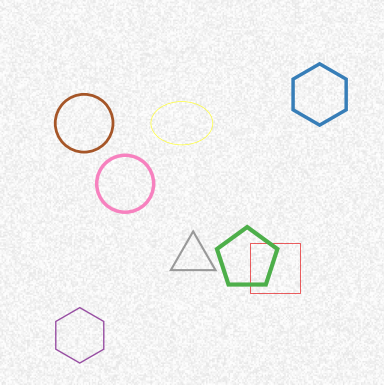[{"shape": "square", "thickness": 0.5, "radius": 0.32, "center": [0.713, 0.304]}, {"shape": "hexagon", "thickness": 2.5, "radius": 0.4, "center": [0.83, 0.755]}, {"shape": "pentagon", "thickness": 3, "radius": 0.41, "center": [0.642, 0.328]}, {"shape": "hexagon", "thickness": 1, "radius": 0.36, "center": [0.207, 0.129]}, {"shape": "oval", "thickness": 0.5, "radius": 0.4, "center": [0.472, 0.68]}, {"shape": "circle", "thickness": 2, "radius": 0.38, "center": [0.219, 0.68]}, {"shape": "circle", "thickness": 2.5, "radius": 0.37, "center": [0.325, 0.523]}, {"shape": "triangle", "thickness": 1.5, "radius": 0.34, "center": [0.502, 0.332]}]